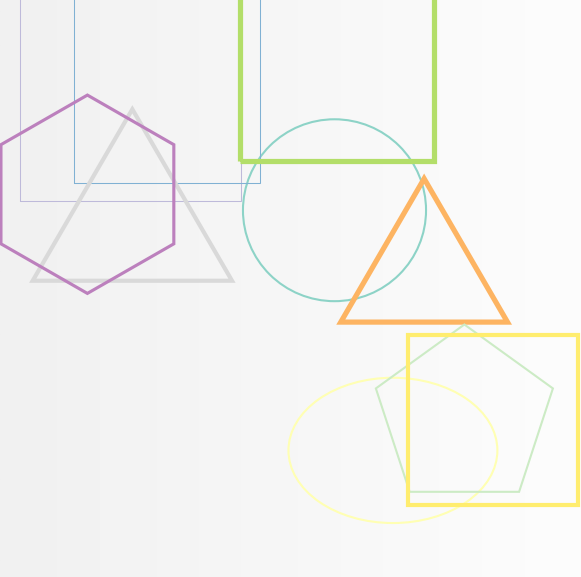[{"shape": "circle", "thickness": 1, "radius": 0.79, "center": [0.575, 0.635]}, {"shape": "oval", "thickness": 1, "radius": 0.9, "center": [0.676, 0.219]}, {"shape": "square", "thickness": 0.5, "radius": 0.95, "center": [0.225, 0.842]}, {"shape": "square", "thickness": 0.5, "radius": 0.8, "center": [0.288, 0.842]}, {"shape": "triangle", "thickness": 2.5, "radius": 0.83, "center": [0.73, 0.524]}, {"shape": "square", "thickness": 2.5, "radius": 0.83, "center": [0.58, 0.887]}, {"shape": "triangle", "thickness": 2, "radius": 0.99, "center": [0.228, 0.612]}, {"shape": "hexagon", "thickness": 1.5, "radius": 0.86, "center": [0.15, 0.663]}, {"shape": "pentagon", "thickness": 1, "radius": 0.8, "center": [0.799, 0.277]}, {"shape": "square", "thickness": 2, "radius": 0.73, "center": [0.848, 0.272]}]